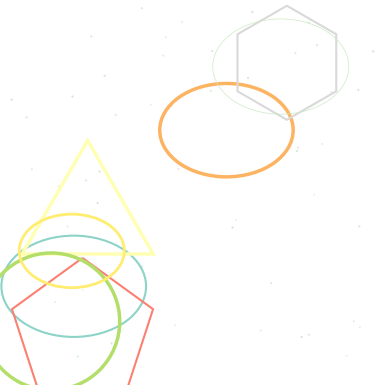[{"shape": "oval", "thickness": 1.5, "radius": 0.94, "center": [0.192, 0.256]}, {"shape": "triangle", "thickness": 2.5, "radius": 0.98, "center": [0.228, 0.439]}, {"shape": "pentagon", "thickness": 1.5, "radius": 0.96, "center": [0.214, 0.137]}, {"shape": "oval", "thickness": 2.5, "radius": 0.87, "center": [0.588, 0.662]}, {"shape": "circle", "thickness": 2.5, "radius": 0.89, "center": [0.133, 0.165]}, {"shape": "hexagon", "thickness": 1.5, "radius": 0.74, "center": [0.745, 0.837]}, {"shape": "oval", "thickness": 0.5, "radius": 0.88, "center": [0.729, 0.827]}, {"shape": "oval", "thickness": 2, "radius": 0.68, "center": [0.186, 0.348]}]